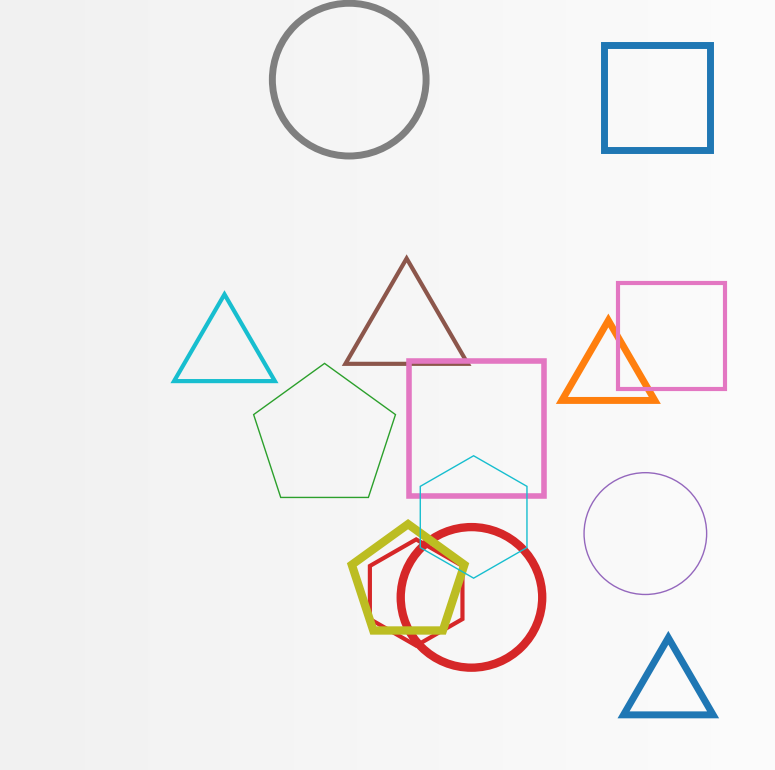[{"shape": "triangle", "thickness": 2.5, "radius": 0.33, "center": [0.862, 0.105]}, {"shape": "square", "thickness": 2.5, "radius": 0.34, "center": [0.848, 0.873]}, {"shape": "triangle", "thickness": 2.5, "radius": 0.35, "center": [0.785, 0.515]}, {"shape": "pentagon", "thickness": 0.5, "radius": 0.48, "center": [0.419, 0.432]}, {"shape": "circle", "thickness": 3, "radius": 0.46, "center": [0.608, 0.224]}, {"shape": "hexagon", "thickness": 1.5, "radius": 0.34, "center": [0.537, 0.23]}, {"shape": "circle", "thickness": 0.5, "radius": 0.4, "center": [0.833, 0.307]}, {"shape": "triangle", "thickness": 1.5, "radius": 0.46, "center": [0.525, 0.573]}, {"shape": "square", "thickness": 1.5, "radius": 0.34, "center": [0.866, 0.563]}, {"shape": "square", "thickness": 2, "radius": 0.44, "center": [0.615, 0.444]}, {"shape": "circle", "thickness": 2.5, "radius": 0.5, "center": [0.451, 0.897]}, {"shape": "pentagon", "thickness": 3, "radius": 0.38, "center": [0.527, 0.243]}, {"shape": "hexagon", "thickness": 0.5, "radius": 0.4, "center": [0.611, 0.329]}, {"shape": "triangle", "thickness": 1.5, "radius": 0.38, "center": [0.29, 0.543]}]